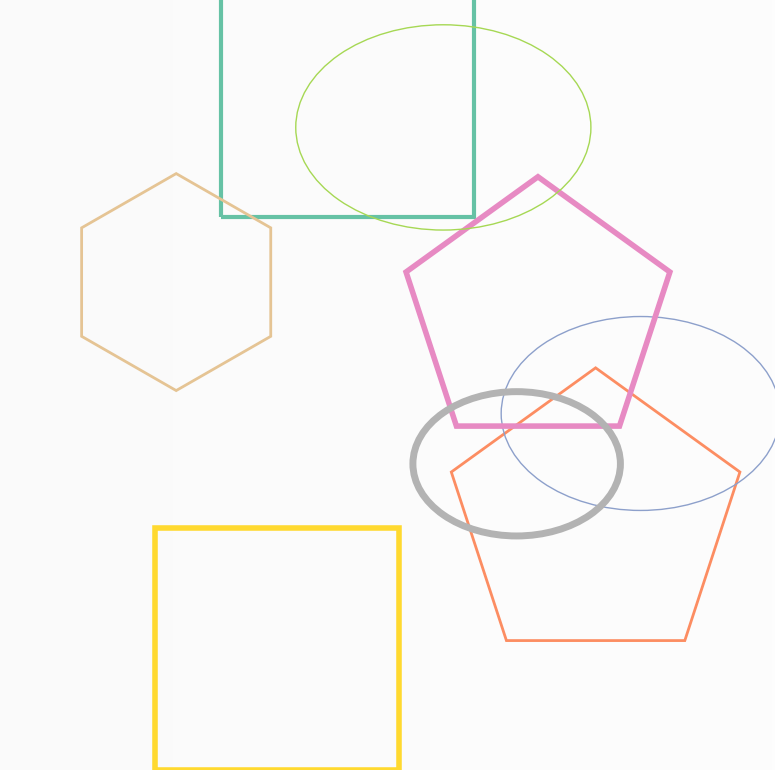[{"shape": "square", "thickness": 1.5, "radius": 0.82, "center": [0.449, 0.881]}, {"shape": "pentagon", "thickness": 1, "radius": 0.98, "center": [0.769, 0.326]}, {"shape": "oval", "thickness": 0.5, "radius": 0.9, "center": [0.827, 0.463]}, {"shape": "pentagon", "thickness": 2, "radius": 0.89, "center": [0.694, 0.591]}, {"shape": "oval", "thickness": 0.5, "radius": 0.95, "center": [0.572, 0.835]}, {"shape": "square", "thickness": 2, "radius": 0.79, "center": [0.357, 0.158]}, {"shape": "hexagon", "thickness": 1, "radius": 0.7, "center": [0.227, 0.634]}, {"shape": "oval", "thickness": 2.5, "radius": 0.67, "center": [0.667, 0.398]}]